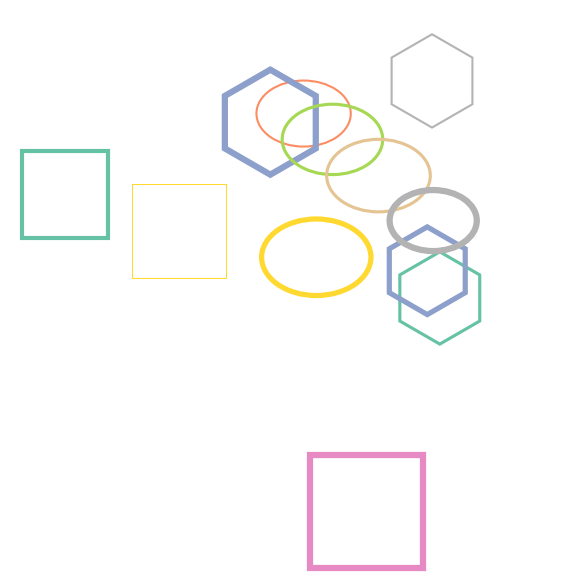[{"shape": "square", "thickness": 2, "radius": 0.37, "center": [0.113, 0.662]}, {"shape": "hexagon", "thickness": 1.5, "radius": 0.4, "center": [0.762, 0.483]}, {"shape": "oval", "thickness": 1, "radius": 0.41, "center": [0.526, 0.803]}, {"shape": "hexagon", "thickness": 2.5, "radius": 0.38, "center": [0.74, 0.53]}, {"shape": "hexagon", "thickness": 3, "radius": 0.45, "center": [0.468, 0.788]}, {"shape": "square", "thickness": 3, "radius": 0.49, "center": [0.635, 0.113]}, {"shape": "oval", "thickness": 1.5, "radius": 0.44, "center": [0.576, 0.758]}, {"shape": "oval", "thickness": 2.5, "radius": 0.47, "center": [0.548, 0.554]}, {"shape": "square", "thickness": 0.5, "radius": 0.41, "center": [0.309, 0.599]}, {"shape": "oval", "thickness": 1.5, "radius": 0.45, "center": [0.655, 0.695]}, {"shape": "hexagon", "thickness": 1, "radius": 0.4, "center": [0.748, 0.859]}, {"shape": "oval", "thickness": 3, "radius": 0.38, "center": [0.75, 0.617]}]